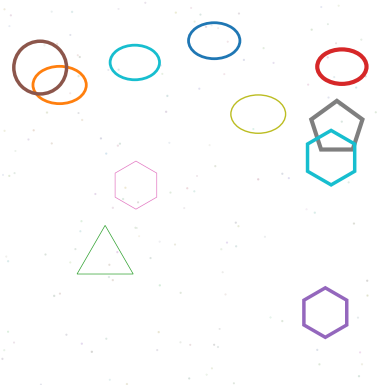[{"shape": "oval", "thickness": 2, "radius": 0.33, "center": [0.556, 0.894]}, {"shape": "oval", "thickness": 2, "radius": 0.35, "center": [0.155, 0.779]}, {"shape": "triangle", "thickness": 0.5, "radius": 0.42, "center": [0.273, 0.33]}, {"shape": "oval", "thickness": 3, "radius": 0.32, "center": [0.888, 0.827]}, {"shape": "hexagon", "thickness": 2.5, "radius": 0.32, "center": [0.845, 0.188]}, {"shape": "circle", "thickness": 2.5, "radius": 0.34, "center": [0.104, 0.824]}, {"shape": "hexagon", "thickness": 0.5, "radius": 0.31, "center": [0.353, 0.519]}, {"shape": "pentagon", "thickness": 3, "radius": 0.35, "center": [0.875, 0.668]}, {"shape": "oval", "thickness": 1, "radius": 0.36, "center": [0.671, 0.704]}, {"shape": "hexagon", "thickness": 2.5, "radius": 0.35, "center": [0.86, 0.591]}, {"shape": "oval", "thickness": 2, "radius": 0.32, "center": [0.35, 0.838]}]